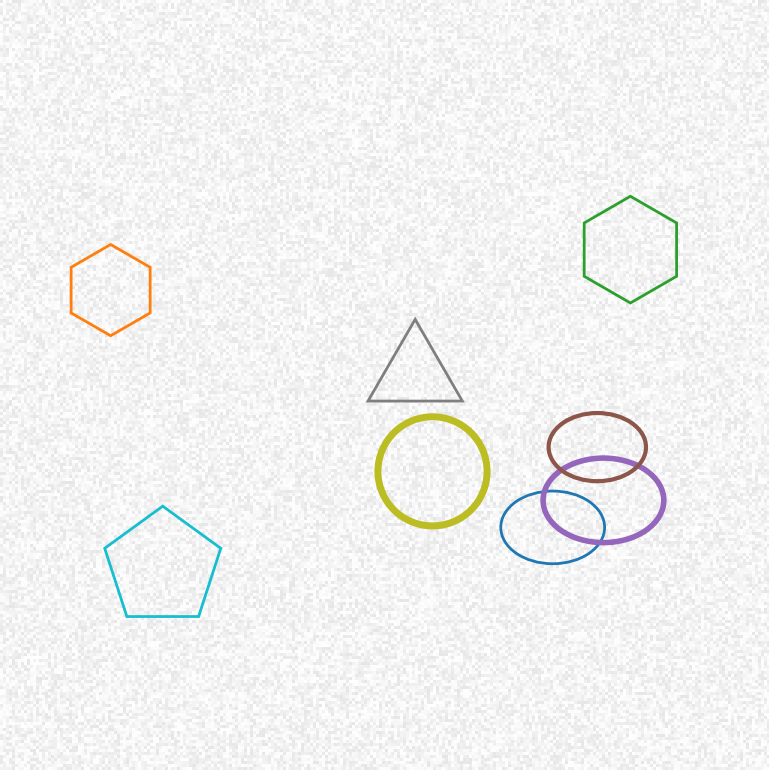[{"shape": "oval", "thickness": 1, "radius": 0.34, "center": [0.718, 0.315]}, {"shape": "hexagon", "thickness": 1, "radius": 0.3, "center": [0.144, 0.623]}, {"shape": "hexagon", "thickness": 1, "radius": 0.35, "center": [0.819, 0.676]}, {"shape": "oval", "thickness": 2, "radius": 0.39, "center": [0.784, 0.35]}, {"shape": "oval", "thickness": 1.5, "radius": 0.32, "center": [0.776, 0.419]}, {"shape": "triangle", "thickness": 1, "radius": 0.35, "center": [0.539, 0.515]}, {"shape": "circle", "thickness": 2.5, "radius": 0.35, "center": [0.562, 0.388]}, {"shape": "pentagon", "thickness": 1, "radius": 0.4, "center": [0.211, 0.263]}]